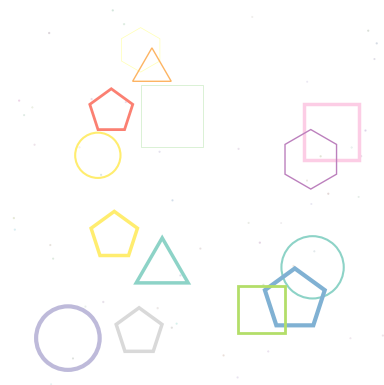[{"shape": "circle", "thickness": 1.5, "radius": 0.4, "center": [0.812, 0.306]}, {"shape": "triangle", "thickness": 2.5, "radius": 0.39, "center": [0.421, 0.304]}, {"shape": "hexagon", "thickness": 0.5, "radius": 0.29, "center": [0.365, 0.871]}, {"shape": "circle", "thickness": 3, "radius": 0.41, "center": [0.176, 0.122]}, {"shape": "pentagon", "thickness": 2, "radius": 0.29, "center": [0.289, 0.711]}, {"shape": "pentagon", "thickness": 3, "radius": 0.41, "center": [0.766, 0.221]}, {"shape": "triangle", "thickness": 1, "radius": 0.29, "center": [0.395, 0.818]}, {"shape": "square", "thickness": 2, "radius": 0.31, "center": [0.679, 0.196]}, {"shape": "square", "thickness": 2.5, "radius": 0.36, "center": [0.861, 0.657]}, {"shape": "pentagon", "thickness": 2.5, "radius": 0.31, "center": [0.361, 0.138]}, {"shape": "hexagon", "thickness": 1, "radius": 0.39, "center": [0.807, 0.586]}, {"shape": "square", "thickness": 0.5, "radius": 0.4, "center": [0.447, 0.699]}, {"shape": "circle", "thickness": 1.5, "radius": 0.29, "center": [0.254, 0.597]}, {"shape": "pentagon", "thickness": 2.5, "radius": 0.32, "center": [0.297, 0.388]}]